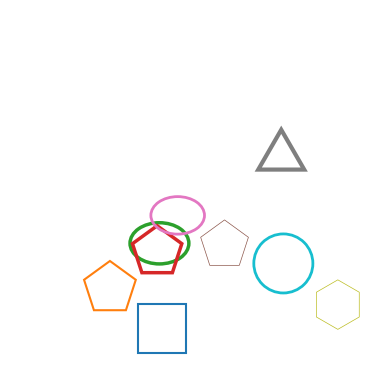[{"shape": "square", "thickness": 1.5, "radius": 0.32, "center": [0.421, 0.147]}, {"shape": "pentagon", "thickness": 1.5, "radius": 0.35, "center": [0.286, 0.251]}, {"shape": "oval", "thickness": 2.5, "radius": 0.38, "center": [0.414, 0.368]}, {"shape": "pentagon", "thickness": 2.5, "radius": 0.34, "center": [0.408, 0.346]}, {"shape": "pentagon", "thickness": 0.5, "radius": 0.33, "center": [0.583, 0.364]}, {"shape": "oval", "thickness": 2, "radius": 0.35, "center": [0.462, 0.441]}, {"shape": "triangle", "thickness": 3, "radius": 0.34, "center": [0.73, 0.594]}, {"shape": "hexagon", "thickness": 0.5, "radius": 0.32, "center": [0.877, 0.209]}, {"shape": "circle", "thickness": 2, "radius": 0.38, "center": [0.736, 0.316]}]